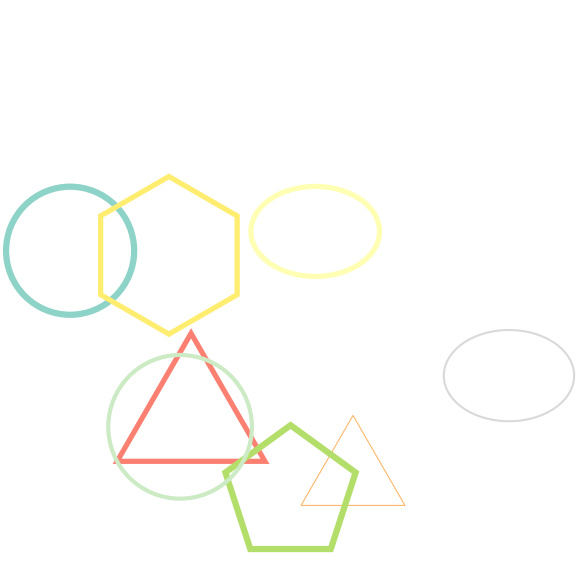[{"shape": "circle", "thickness": 3, "radius": 0.55, "center": [0.121, 0.565]}, {"shape": "oval", "thickness": 2.5, "radius": 0.56, "center": [0.546, 0.598]}, {"shape": "triangle", "thickness": 2.5, "radius": 0.74, "center": [0.331, 0.274]}, {"shape": "triangle", "thickness": 0.5, "radius": 0.52, "center": [0.611, 0.176]}, {"shape": "pentagon", "thickness": 3, "radius": 0.59, "center": [0.503, 0.144]}, {"shape": "oval", "thickness": 1, "radius": 0.56, "center": [0.881, 0.349]}, {"shape": "circle", "thickness": 2, "radius": 0.62, "center": [0.312, 0.26]}, {"shape": "hexagon", "thickness": 2.5, "radius": 0.68, "center": [0.292, 0.557]}]